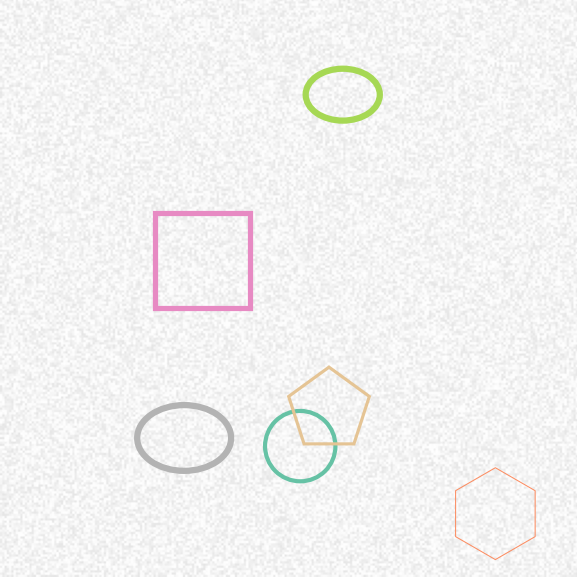[{"shape": "circle", "thickness": 2, "radius": 0.3, "center": [0.52, 0.227]}, {"shape": "hexagon", "thickness": 0.5, "radius": 0.4, "center": [0.858, 0.11]}, {"shape": "square", "thickness": 2.5, "radius": 0.41, "center": [0.351, 0.548]}, {"shape": "oval", "thickness": 3, "radius": 0.32, "center": [0.594, 0.835]}, {"shape": "pentagon", "thickness": 1.5, "radius": 0.37, "center": [0.57, 0.29]}, {"shape": "oval", "thickness": 3, "radius": 0.41, "center": [0.319, 0.241]}]